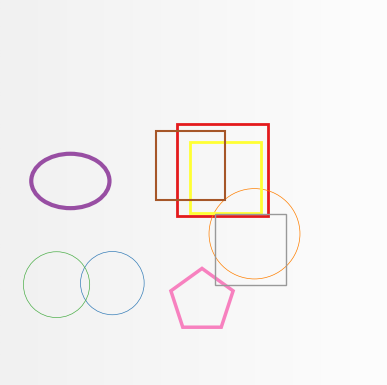[{"shape": "square", "thickness": 2, "radius": 0.59, "center": [0.574, 0.558]}, {"shape": "circle", "thickness": 0.5, "radius": 0.41, "center": [0.29, 0.265]}, {"shape": "circle", "thickness": 0.5, "radius": 0.43, "center": [0.146, 0.261]}, {"shape": "oval", "thickness": 3, "radius": 0.5, "center": [0.182, 0.53]}, {"shape": "circle", "thickness": 0.5, "radius": 0.59, "center": [0.657, 0.393]}, {"shape": "square", "thickness": 2, "radius": 0.46, "center": [0.582, 0.539]}, {"shape": "square", "thickness": 1.5, "radius": 0.45, "center": [0.492, 0.569]}, {"shape": "pentagon", "thickness": 2.5, "radius": 0.42, "center": [0.521, 0.218]}, {"shape": "square", "thickness": 1, "radius": 0.46, "center": [0.647, 0.352]}]